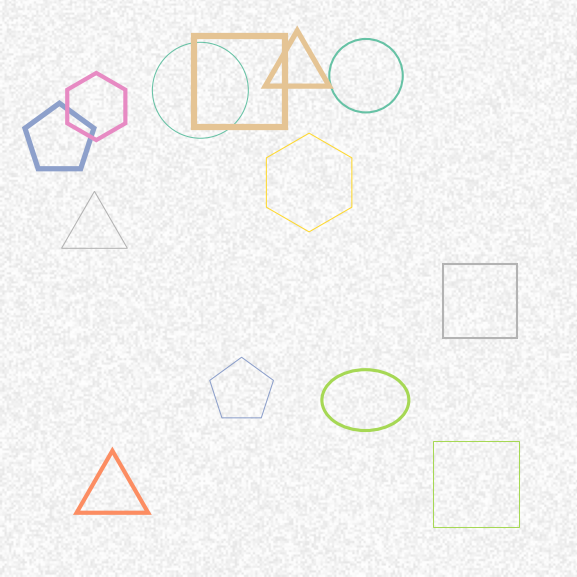[{"shape": "circle", "thickness": 0.5, "radius": 0.42, "center": [0.347, 0.843]}, {"shape": "circle", "thickness": 1, "radius": 0.32, "center": [0.634, 0.868]}, {"shape": "triangle", "thickness": 2, "radius": 0.36, "center": [0.195, 0.147]}, {"shape": "pentagon", "thickness": 0.5, "radius": 0.29, "center": [0.418, 0.323]}, {"shape": "pentagon", "thickness": 2.5, "radius": 0.31, "center": [0.103, 0.758]}, {"shape": "hexagon", "thickness": 2, "radius": 0.29, "center": [0.167, 0.815]}, {"shape": "square", "thickness": 0.5, "radius": 0.37, "center": [0.824, 0.161]}, {"shape": "oval", "thickness": 1.5, "radius": 0.38, "center": [0.633, 0.306]}, {"shape": "hexagon", "thickness": 0.5, "radius": 0.43, "center": [0.535, 0.683]}, {"shape": "triangle", "thickness": 2.5, "radius": 0.32, "center": [0.515, 0.882]}, {"shape": "square", "thickness": 3, "radius": 0.39, "center": [0.415, 0.858]}, {"shape": "triangle", "thickness": 0.5, "radius": 0.33, "center": [0.164, 0.602]}, {"shape": "square", "thickness": 1, "radius": 0.32, "center": [0.832, 0.478]}]